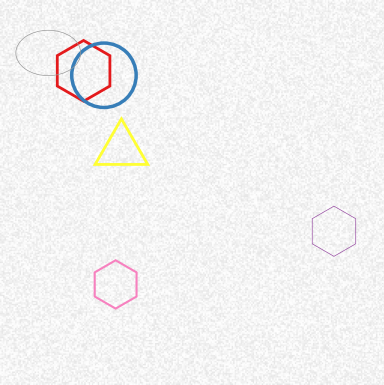[{"shape": "hexagon", "thickness": 2, "radius": 0.39, "center": [0.217, 0.816]}, {"shape": "circle", "thickness": 2.5, "radius": 0.42, "center": [0.27, 0.804]}, {"shape": "hexagon", "thickness": 0.5, "radius": 0.33, "center": [0.867, 0.399]}, {"shape": "triangle", "thickness": 2, "radius": 0.39, "center": [0.315, 0.612]}, {"shape": "hexagon", "thickness": 1.5, "radius": 0.31, "center": [0.3, 0.261]}, {"shape": "oval", "thickness": 0.5, "radius": 0.42, "center": [0.125, 0.862]}]